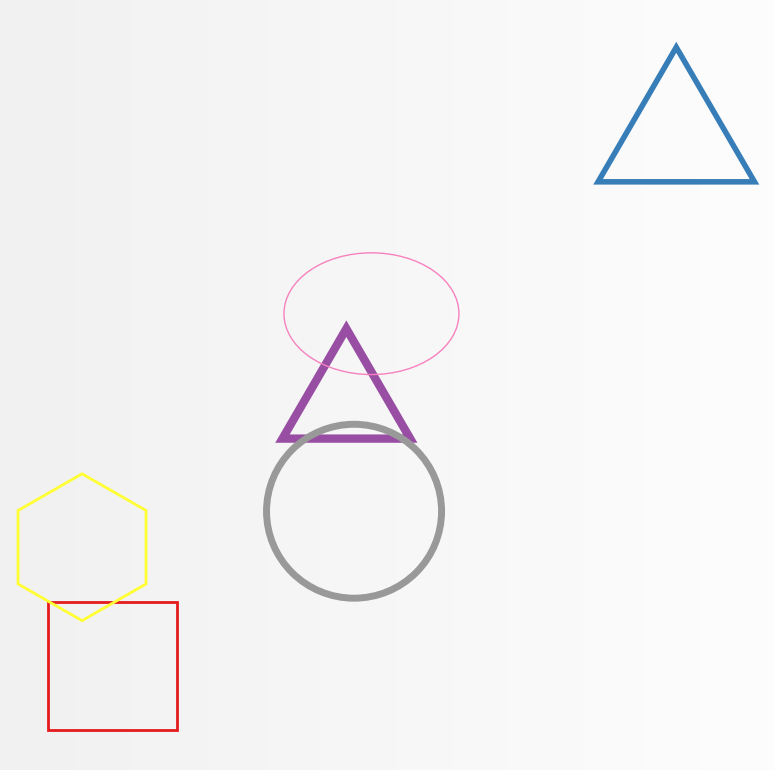[{"shape": "square", "thickness": 1, "radius": 0.42, "center": [0.145, 0.135]}, {"shape": "triangle", "thickness": 2, "radius": 0.58, "center": [0.873, 0.822]}, {"shape": "triangle", "thickness": 3, "radius": 0.48, "center": [0.447, 0.478]}, {"shape": "hexagon", "thickness": 1, "radius": 0.48, "center": [0.106, 0.289]}, {"shape": "oval", "thickness": 0.5, "radius": 0.56, "center": [0.479, 0.593]}, {"shape": "circle", "thickness": 2.5, "radius": 0.56, "center": [0.457, 0.336]}]